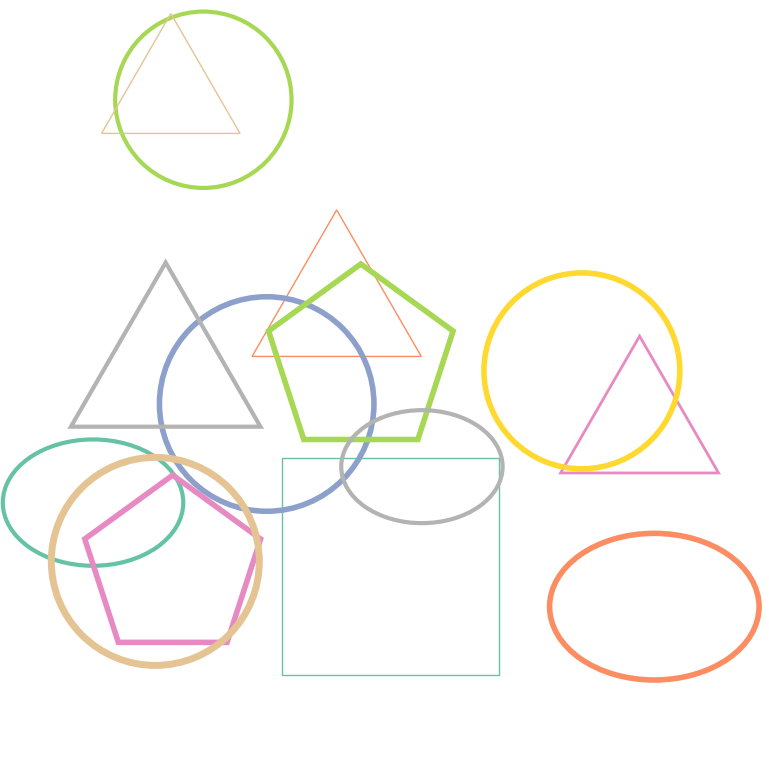[{"shape": "square", "thickness": 0.5, "radius": 0.71, "center": [0.507, 0.264]}, {"shape": "oval", "thickness": 1.5, "radius": 0.59, "center": [0.121, 0.347]}, {"shape": "oval", "thickness": 2, "radius": 0.68, "center": [0.85, 0.212]}, {"shape": "triangle", "thickness": 0.5, "radius": 0.63, "center": [0.437, 0.601]}, {"shape": "circle", "thickness": 2, "radius": 0.7, "center": [0.346, 0.475]}, {"shape": "triangle", "thickness": 1, "radius": 0.59, "center": [0.831, 0.445]}, {"shape": "pentagon", "thickness": 2, "radius": 0.6, "center": [0.224, 0.263]}, {"shape": "circle", "thickness": 1.5, "radius": 0.57, "center": [0.264, 0.87]}, {"shape": "pentagon", "thickness": 2, "radius": 0.63, "center": [0.469, 0.531]}, {"shape": "circle", "thickness": 2, "radius": 0.64, "center": [0.756, 0.518]}, {"shape": "triangle", "thickness": 0.5, "radius": 0.52, "center": [0.222, 0.879]}, {"shape": "circle", "thickness": 2.5, "radius": 0.68, "center": [0.202, 0.271]}, {"shape": "triangle", "thickness": 1.5, "radius": 0.71, "center": [0.215, 0.517]}, {"shape": "oval", "thickness": 1.5, "radius": 0.52, "center": [0.548, 0.394]}]